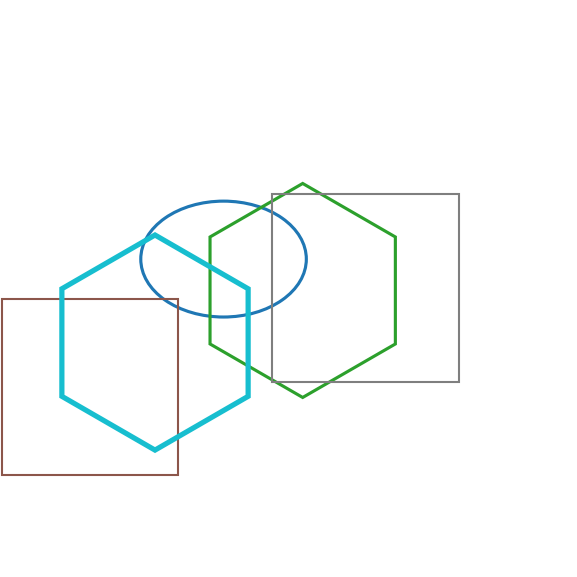[{"shape": "oval", "thickness": 1.5, "radius": 0.72, "center": [0.387, 0.551]}, {"shape": "hexagon", "thickness": 1.5, "radius": 0.93, "center": [0.524, 0.496]}, {"shape": "square", "thickness": 1, "radius": 0.76, "center": [0.156, 0.329]}, {"shape": "square", "thickness": 1, "radius": 0.81, "center": [0.633, 0.501]}, {"shape": "hexagon", "thickness": 2.5, "radius": 0.93, "center": [0.268, 0.406]}]